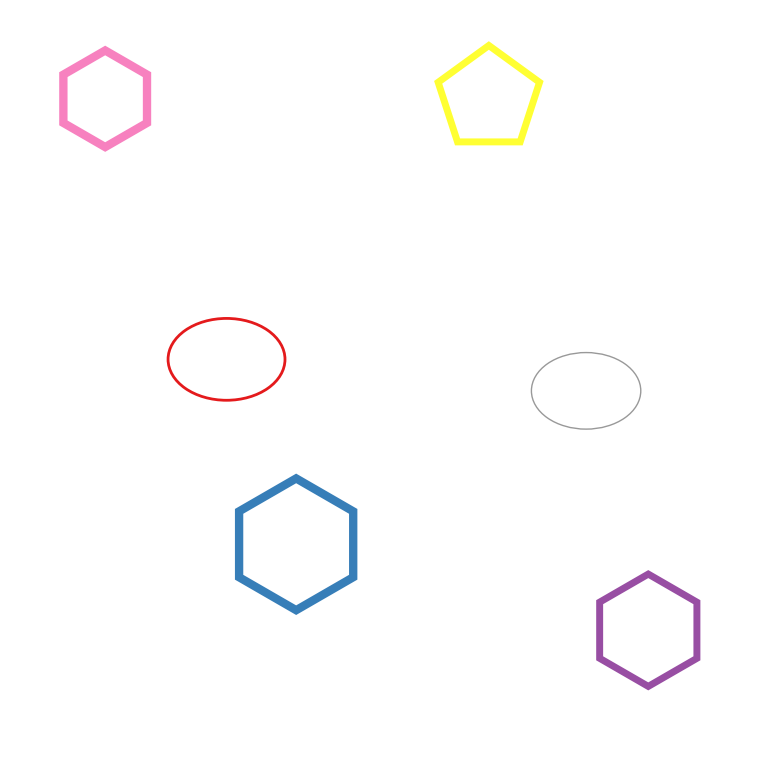[{"shape": "oval", "thickness": 1, "radius": 0.38, "center": [0.294, 0.533]}, {"shape": "hexagon", "thickness": 3, "radius": 0.43, "center": [0.385, 0.293]}, {"shape": "hexagon", "thickness": 2.5, "radius": 0.36, "center": [0.842, 0.182]}, {"shape": "pentagon", "thickness": 2.5, "radius": 0.35, "center": [0.635, 0.872]}, {"shape": "hexagon", "thickness": 3, "radius": 0.31, "center": [0.137, 0.872]}, {"shape": "oval", "thickness": 0.5, "radius": 0.36, "center": [0.761, 0.492]}]